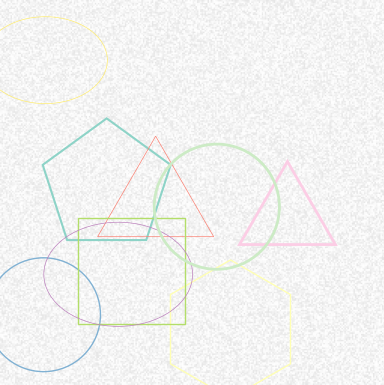[{"shape": "pentagon", "thickness": 1.5, "radius": 0.87, "center": [0.277, 0.518]}, {"shape": "hexagon", "thickness": 1, "radius": 0.9, "center": [0.599, 0.145]}, {"shape": "triangle", "thickness": 0.5, "radius": 0.87, "center": [0.404, 0.472]}, {"shape": "circle", "thickness": 1, "radius": 0.74, "center": [0.113, 0.183]}, {"shape": "square", "thickness": 1, "radius": 0.69, "center": [0.341, 0.296]}, {"shape": "triangle", "thickness": 2, "radius": 0.72, "center": [0.747, 0.437]}, {"shape": "oval", "thickness": 0.5, "radius": 0.97, "center": [0.307, 0.287]}, {"shape": "circle", "thickness": 2, "radius": 0.81, "center": [0.563, 0.463]}, {"shape": "oval", "thickness": 0.5, "radius": 0.81, "center": [0.118, 0.844]}]